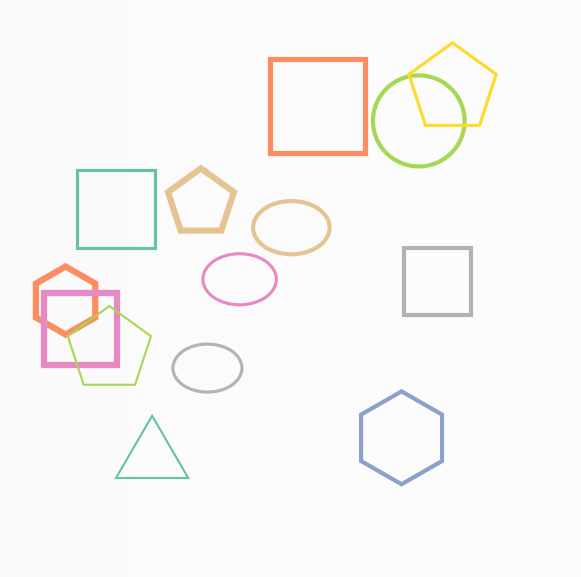[{"shape": "triangle", "thickness": 1, "radius": 0.36, "center": [0.262, 0.207]}, {"shape": "square", "thickness": 1.5, "radius": 0.34, "center": [0.199, 0.637]}, {"shape": "square", "thickness": 2.5, "radius": 0.41, "center": [0.547, 0.816]}, {"shape": "hexagon", "thickness": 3, "radius": 0.29, "center": [0.113, 0.479]}, {"shape": "hexagon", "thickness": 2, "radius": 0.4, "center": [0.691, 0.241]}, {"shape": "oval", "thickness": 1.5, "radius": 0.32, "center": [0.412, 0.516]}, {"shape": "square", "thickness": 3, "radius": 0.31, "center": [0.138, 0.43]}, {"shape": "pentagon", "thickness": 1, "radius": 0.38, "center": [0.188, 0.394]}, {"shape": "circle", "thickness": 2, "radius": 0.39, "center": [0.72, 0.79]}, {"shape": "pentagon", "thickness": 1.5, "radius": 0.4, "center": [0.779, 0.846]}, {"shape": "pentagon", "thickness": 3, "radius": 0.3, "center": [0.346, 0.648]}, {"shape": "oval", "thickness": 2, "radius": 0.33, "center": [0.501, 0.605]}, {"shape": "oval", "thickness": 1.5, "radius": 0.3, "center": [0.357, 0.362]}, {"shape": "square", "thickness": 2, "radius": 0.29, "center": [0.752, 0.511]}]